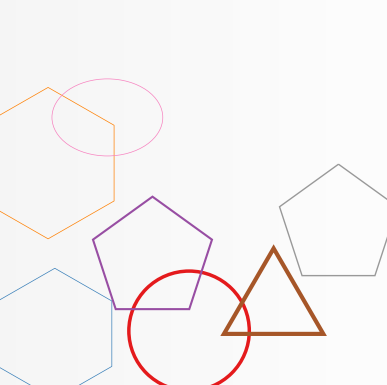[{"shape": "circle", "thickness": 2.5, "radius": 0.78, "center": [0.488, 0.14]}, {"shape": "hexagon", "thickness": 0.5, "radius": 0.85, "center": [0.141, 0.133]}, {"shape": "pentagon", "thickness": 1.5, "radius": 0.81, "center": [0.394, 0.328]}, {"shape": "hexagon", "thickness": 0.5, "radius": 0.98, "center": [0.124, 0.576]}, {"shape": "triangle", "thickness": 3, "radius": 0.74, "center": [0.706, 0.207]}, {"shape": "oval", "thickness": 0.5, "radius": 0.71, "center": [0.277, 0.695]}, {"shape": "pentagon", "thickness": 1, "radius": 0.8, "center": [0.874, 0.414]}]